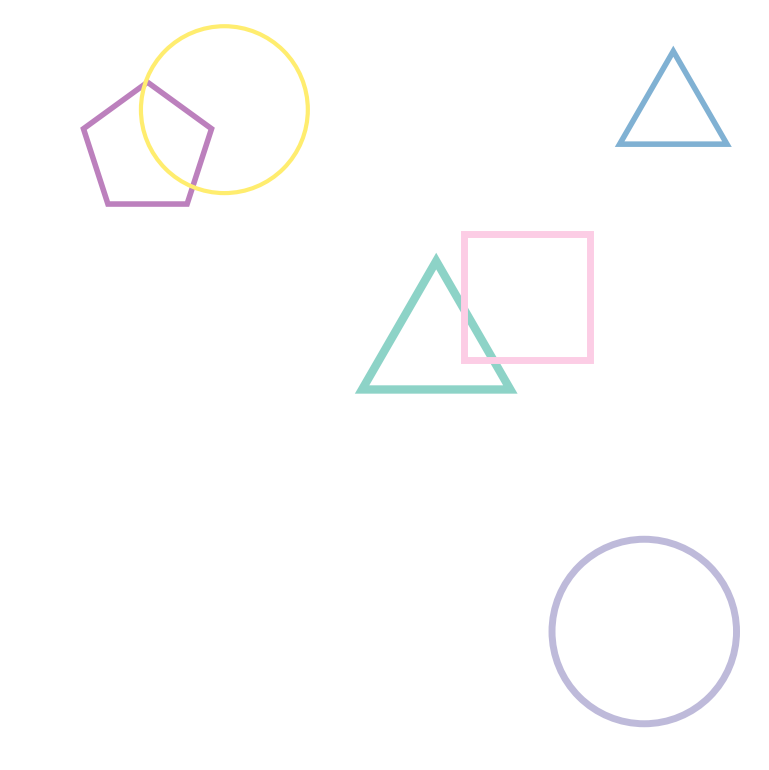[{"shape": "triangle", "thickness": 3, "radius": 0.56, "center": [0.567, 0.55]}, {"shape": "circle", "thickness": 2.5, "radius": 0.6, "center": [0.837, 0.18]}, {"shape": "triangle", "thickness": 2, "radius": 0.4, "center": [0.874, 0.853]}, {"shape": "square", "thickness": 2.5, "radius": 0.41, "center": [0.684, 0.615]}, {"shape": "pentagon", "thickness": 2, "radius": 0.44, "center": [0.192, 0.806]}, {"shape": "circle", "thickness": 1.5, "radius": 0.54, "center": [0.291, 0.858]}]